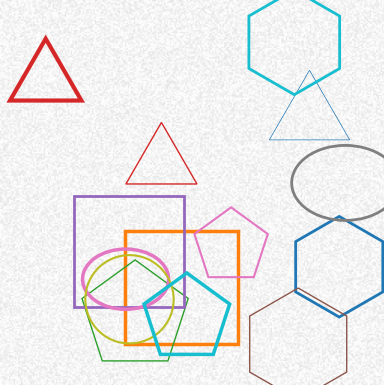[{"shape": "hexagon", "thickness": 2, "radius": 0.65, "center": [0.881, 0.307]}, {"shape": "triangle", "thickness": 0.5, "radius": 0.6, "center": [0.804, 0.697]}, {"shape": "square", "thickness": 2.5, "radius": 0.74, "center": [0.471, 0.253]}, {"shape": "pentagon", "thickness": 1, "radius": 0.72, "center": [0.351, 0.18]}, {"shape": "triangle", "thickness": 3, "radius": 0.54, "center": [0.119, 0.792]}, {"shape": "triangle", "thickness": 1, "radius": 0.53, "center": [0.419, 0.575]}, {"shape": "square", "thickness": 2, "radius": 0.72, "center": [0.335, 0.347]}, {"shape": "hexagon", "thickness": 1, "radius": 0.73, "center": [0.775, 0.106]}, {"shape": "pentagon", "thickness": 1.5, "radius": 0.5, "center": [0.6, 0.361]}, {"shape": "oval", "thickness": 2.5, "radius": 0.56, "center": [0.326, 0.275]}, {"shape": "oval", "thickness": 2, "radius": 0.7, "center": [0.897, 0.525]}, {"shape": "circle", "thickness": 1.5, "radius": 0.57, "center": [0.336, 0.223]}, {"shape": "hexagon", "thickness": 2, "radius": 0.68, "center": [0.764, 0.89]}, {"shape": "pentagon", "thickness": 2.5, "radius": 0.58, "center": [0.485, 0.174]}]